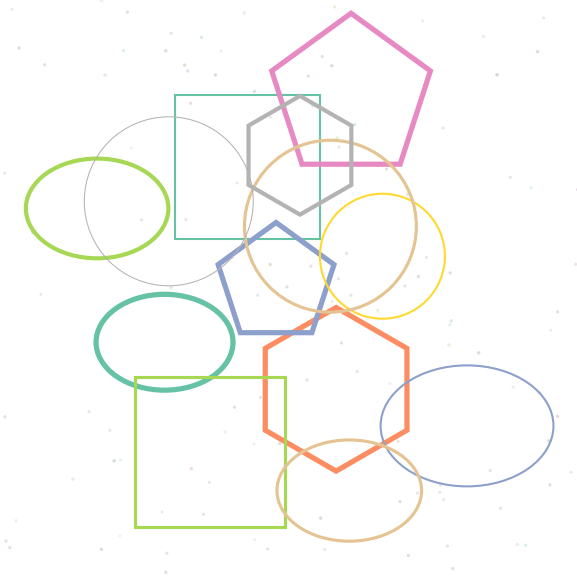[{"shape": "square", "thickness": 1, "radius": 0.63, "center": [0.429, 0.71]}, {"shape": "oval", "thickness": 2.5, "radius": 0.59, "center": [0.285, 0.407]}, {"shape": "hexagon", "thickness": 2.5, "radius": 0.71, "center": [0.582, 0.325]}, {"shape": "oval", "thickness": 1, "radius": 0.75, "center": [0.809, 0.262]}, {"shape": "pentagon", "thickness": 2.5, "radius": 0.53, "center": [0.478, 0.508]}, {"shape": "pentagon", "thickness": 2.5, "radius": 0.72, "center": [0.608, 0.832]}, {"shape": "square", "thickness": 1.5, "radius": 0.65, "center": [0.363, 0.216]}, {"shape": "oval", "thickness": 2, "radius": 0.62, "center": [0.168, 0.638]}, {"shape": "circle", "thickness": 1, "radius": 0.54, "center": [0.662, 0.555]}, {"shape": "oval", "thickness": 1.5, "radius": 0.63, "center": [0.605, 0.15]}, {"shape": "circle", "thickness": 1.5, "radius": 0.74, "center": [0.572, 0.607]}, {"shape": "hexagon", "thickness": 2, "radius": 0.51, "center": [0.519, 0.73]}, {"shape": "circle", "thickness": 0.5, "radius": 0.73, "center": [0.292, 0.651]}]